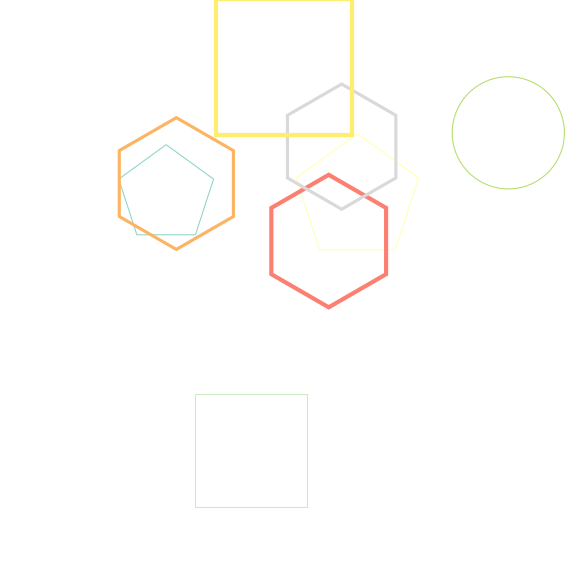[{"shape": "pentagon", "thickness": 0.5, "radius": 0.43, "center": [0.288, 0.662]}, {"shape": "pentagon", "thickness": 0.5, "radius": 0.56, "center": [0.619, 0.657]}, {"shape": "hexagon", "thickness": 2, "radius": 0.57, "center": [0.569, 0.582]}, {"shape": "hexagon", "thickness": 1.5, "radius": 0.57, "center": [0.305, 0.681]}, {"shape": "circle", "thickness": 0.5, "radius": 0.49, "center": [0.88, 0.769]}, {"shape": "hexagon", "thickness": 1.5, "radius": 0.54, "center": [0.592, 0.745]}, {"shape": "square", "thickness": 0.5, "radius": 0.49, "center": [0.434, 0.219]}, {"shape": "square", "thickness": 2, "radius": 0.59, "center": [0.491, 0.883]}]